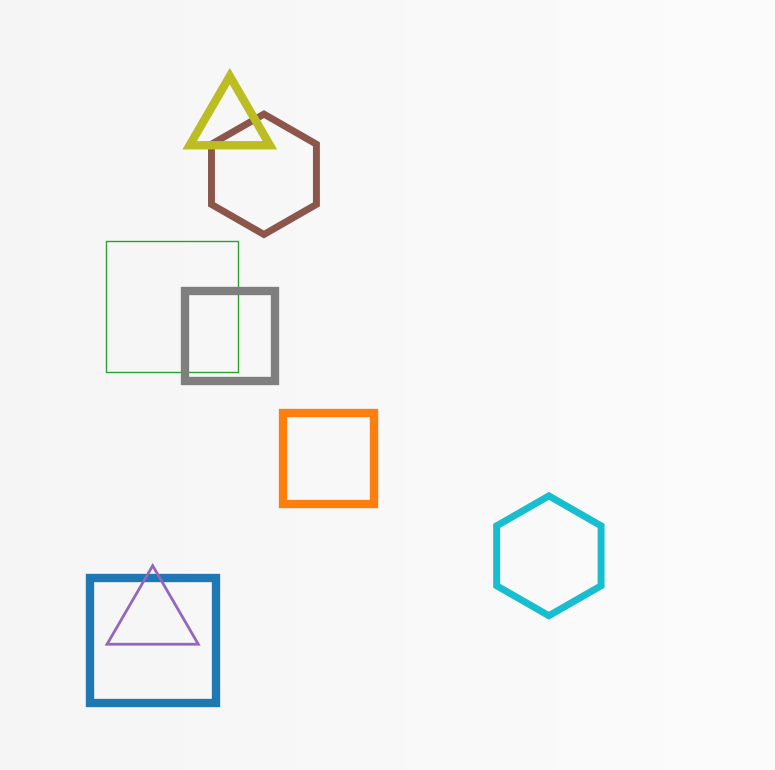[{"shape": "square", "thickness": 3, "radius": 0.41, "center": [0.197, 0.168]}, {"shape": "square", "thickness": 3, "radius": 0.29, "center": [0.423, 0.405]}, {"shape": "square", "thickness": 0.5, "radius": 0.43, "center": [0.222, 0.602]}, {"shape": "triangle", "thickness": 1, "radius": 0.34, "center": [0.197, 0.197]}, {"shape": "hexagon", "thickness": 2.5, "radius": 0.39, "center": [0.341, 0.774]}, {"shape": "square", "thickness": 3, "radius": 0.29, "center": [0.297, 0.563]}, {"shape": "triangle", "thickness": 3, "radius": 0.3, "center": [0.296, 0.841]}, {"shape": "hexagon", "thickness": 2.5, "radius": 0.39, "center": [0.708, 0.278]}]